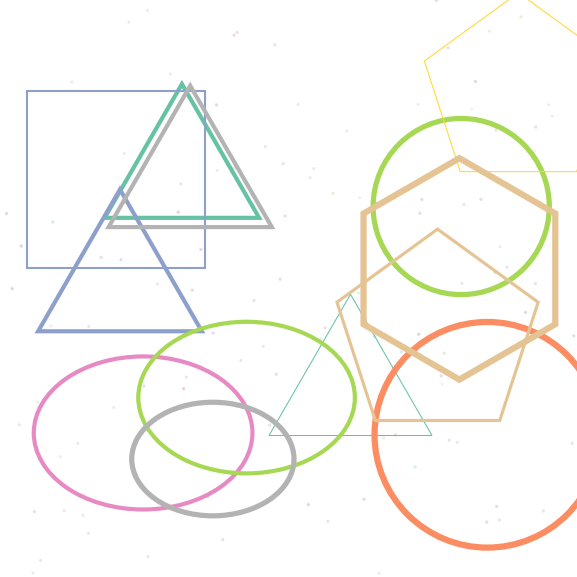[{"shape": "triangle", "thickness": 2, "radius": 0.77, "center": [0.315, 0.699]}, {"shape": "triangle", "thickness": 0.5, "radius": 0.81, "center": [0.607, 0.327]}, {"shape": "circle", "thickness": 3, "radius": 0.98, "center": [0.844, 0.246]}, {"shape": "triangle", "thickness": 2, "radius": 0.82, "center": [0.208, 0.507]}, {"shape": "square", "thickness": 1, "radius": 0.77, "center": [0.201, 0.688]}, {"shape": "oval", "thickness": 2, "radius": 0.95, "center": [0.248, 0.249]}, {"shape": "circle", "thickness": 2.5, "radius": 0.76, "center": [0.799, 0.642]}, {"shape": "oval", "thickness": 2, "radius": 0.94, "center": [0.427, 0.311]}, {"shape": "pentagon", "thickness": 0.5, "radius": 0.86, "center": [0.898, 0.84]}, {"shape": "pentagon", "thickness": 1.5, "radius": 0.92, "center": [0.758, 0.419]}, {"shape": "hexagon", "thickness": 3, "radius": 0.96, "center": [0.796, 0.534]}, {"shape": "triangle", "thickness": 2, "radius": 0.82, "center": [0.329, 0.687]}, {"shape": "oval", "thickness": 2.5, "radius": 0.7, "center": [0.369, 0.204]}]